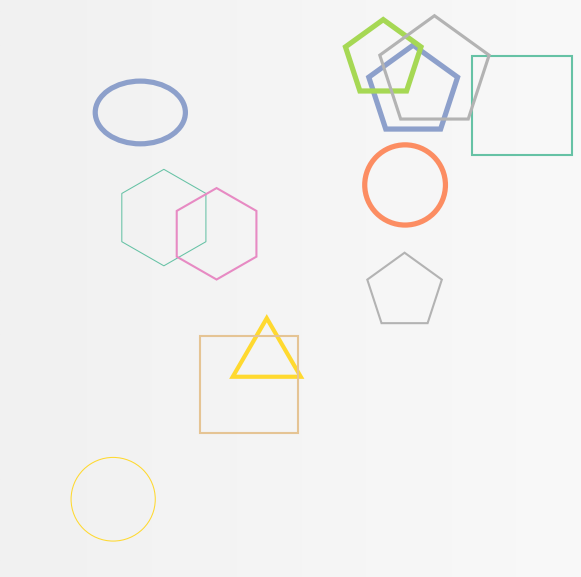[{"shape": "hexagon", "thickness": 0.5, "radius": 0.42, "center": [0.282, 0.622]}, {"shape": "square", "thickness": 1, "radius": 0.43, "center": [0.898, 0.816]}, {"shape": "circle", "thickness": 2.5, "radius": 0.35, "center": [0.697, 0.679]}, {"shape": "pentagon", "thickness": 2.5, "radius": 0.4, "center": [0.711, 0.841]}, {"shape": "oval", "thickness": 2.5, "radius": 0.39, "center": [0.241, 0.804]}, {"shape": "hexagon", "thickness": 1, "radius": 0.4, "center": [0.373, 0.594]}, {"shape": "pentagon", "thickness": 2.5, "radius": 0.34, "center": [0.659, 0.897]}, {"shape": "triangle", "thickness": 2, "radius": 0.34, "center": [0.459, 0.381]}, {"shape": "circle", "thickness": 0.5, "radius": 0.36, "center": [0.195, 0.135]}, {"shape": "square", "thickness": 1, "radius": 0.42, "center": [0.429, 0.333]}, {"shape": "pentagon", "thickness": 1.5, "radius": 0.49, "center": [0.747, 0.873]}, {"shape": "pentagon", "thickness": 1, "radius": 0.34, "center": [0.696, 0.494]}]